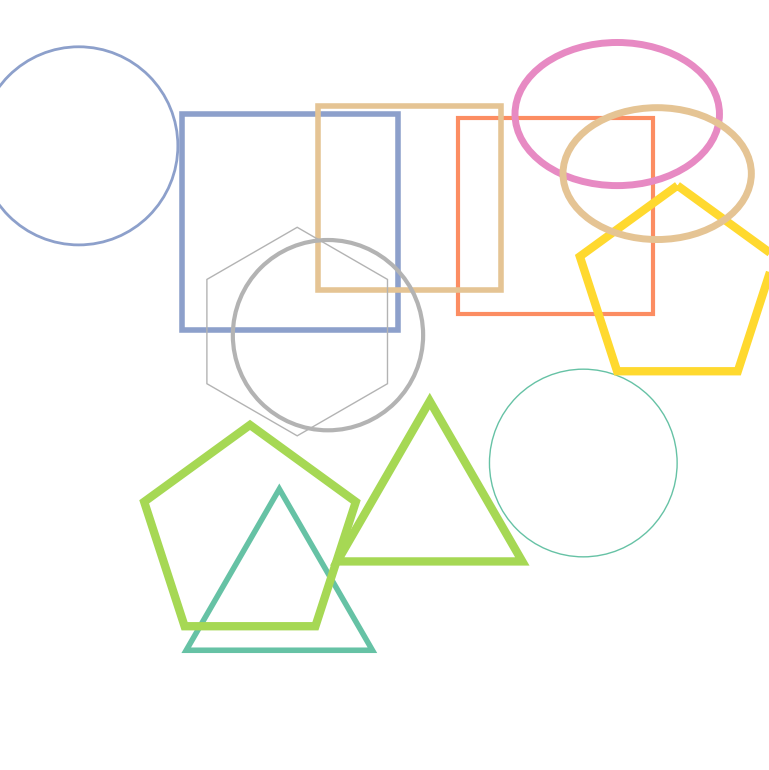[{"shape": "triangle", "thickness": 2, "radius": 0.7, "center": [0.363, 0.225]}, {"shape": "circle", "thickness": 0.5, "radius": 0.61, "center": [0.758, 0.399]}, {"shape": "square", "thickness": 1.5, "radius": 0.64, "center": [0.721, 0.719]}, {"shape": "circle", "thickness": 1, "radius": 0.64, "center": [0.102, 0.811]}, {"shape": "square", "thickness": 2, "radius": 0.7, "center": [0.377, 0.712]}, {"shape": "oval", "thickness": 2.5, "radius": 0.66, "center": [0.802, 0.852]}, {"shape": "triangle", "thickness": 3, "radius": 0.69, "center": [0.558, 0.34]}, {"shape": "pentagon", "thickness": 3, "radius": 0.72, "center": [0.325, 0.304]}, {"shape": "pentagon", "thickness": 3, "radius": 0.67, "center": [0.88, 0.626]}, {"shape": "oval", "thickness": 2.5, "radius": 0.61, "center": [0.853, 0.775]}, {"shape": "square", "thickness": 2, "radius": 0.59, "center": [0.532, 0.743]}, {"shape": "hexagon", "thickness": 0.5, "radius": 0.68, "center": [0.386, 0.569]}, {"shape": "circle", "thickness": 1.5, "radius": 0.62, "center": [0.426, 0.565]}]